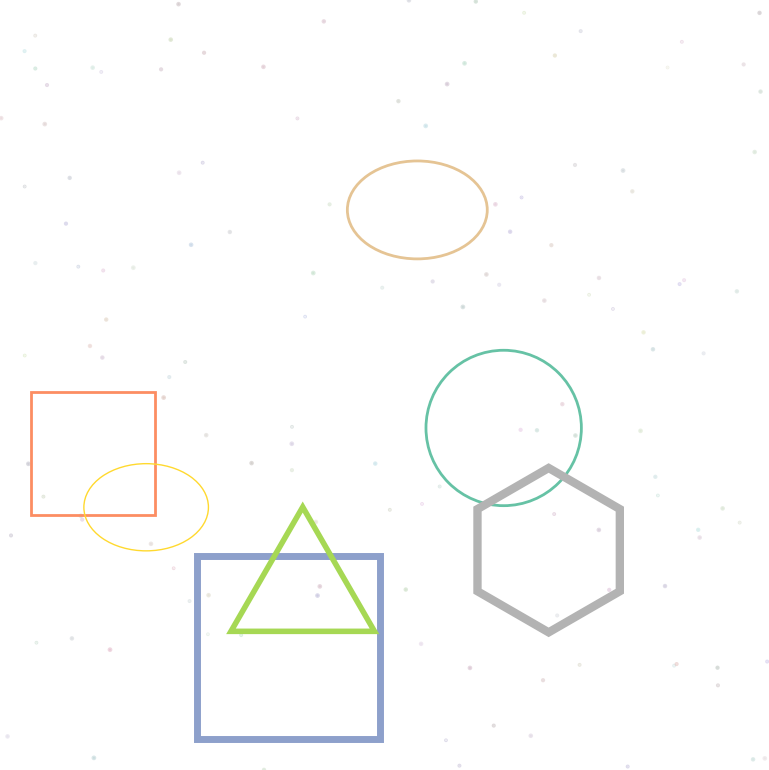[{"shape": "circle", "thickness": 1, "radius": 0.5, "center": [0.654, 0.444]}, {"shape": "square", "thickness": 1, "radius": 0.4, "center": [0.121, 0.411]}, {"shape": "square", "thickness": 2.5, "radius": 0.59, "center": [0.375, 0.159]}, {"shape": "triangle", "thickness": 2, "radius": 0.54, "center": [0.393, 0.234]}, {"shape": "oval", "thickness": 0.5, "radius": 0.4, "center": [0.19, 0.341]}, {"shape": "oval", "thickness": 1, "radius": 0.45, "center": [0.542, 0.727]}, {"shape": "hexagon", "thickness": 3, "radius": 0.53, "center": [0.713, 0.285]}]